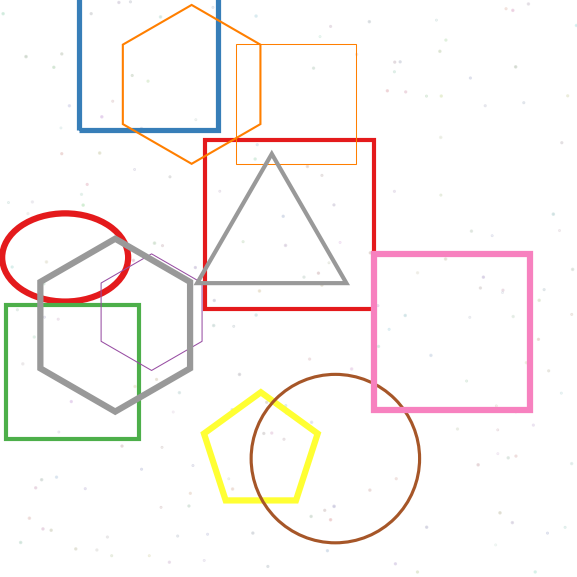[{"shape": "square", "thickness": 2, "radius": 0.73, "center": [0.502, 0.61]}, {"shape": "oval", "thickness": 3, "radius": 0.55, "center": [0.113, 0.553]}, {"shape": "square", "thickness": 2.5, "radius": 0.6, "center": [0.257, 0.895]}, {"shape": "square", "thickness": 2, "radius": 0.58, "center": [0.126, 0.355]}, {"shape": "hexagon", "thickness": 0.5, "radius": 0.5, "center": [0.262, 0.459]}, {"shape": "hexagon", "thickness": 1, "radius": 0.69, "center": [0.332, 0.853]}, {"shape": "square", "thickness": 0.5, "radius": 0.52, "center": [0.513, 0.819]}, {"shape": "pentagon", "thickness": 3, "radius": 0.52, "center": [0.452, 0.216]}, {"shape": "circle", "thickness": 1.5, "radius": 0.73, "center": [0.581, 0.205]}, {"shape": "square", "thickness": 3, "radius": 0.68, "center": [0.783, 0.424]}, {"shape": "hexagon", "thickness": 3, "radius": 0.75, "center": [0.2, 0.436]}, {"shape": "triangle", "thickness": 2, "radius": 0.75, "center": [0.471, 0.583]}]